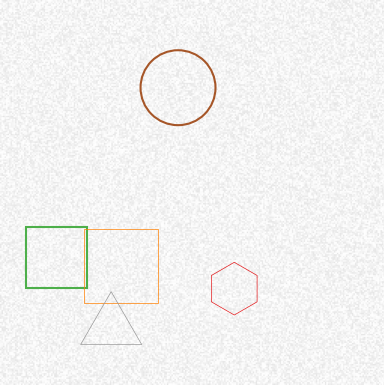[{"shape": "hexagon", "thickness": 0.5, "radius": 0.34, "center": [0.608, 0.25]}, {"shape": "square", "thickness": 1.5, "radius": 0.39, "center": [0.147, 0.331]}, {"shape": "square", "thickness": 0.5, "radius": 0.48, "center": [0.314, 0.309]}, {"shape": "circle", "thickness": 1.5, "radius": 0.49, "center": [0.462, 0.772]}, {"shape": "triangle", "thickness": 0.5, "radius": 0.46, "center": [0.289, 0.151]}]